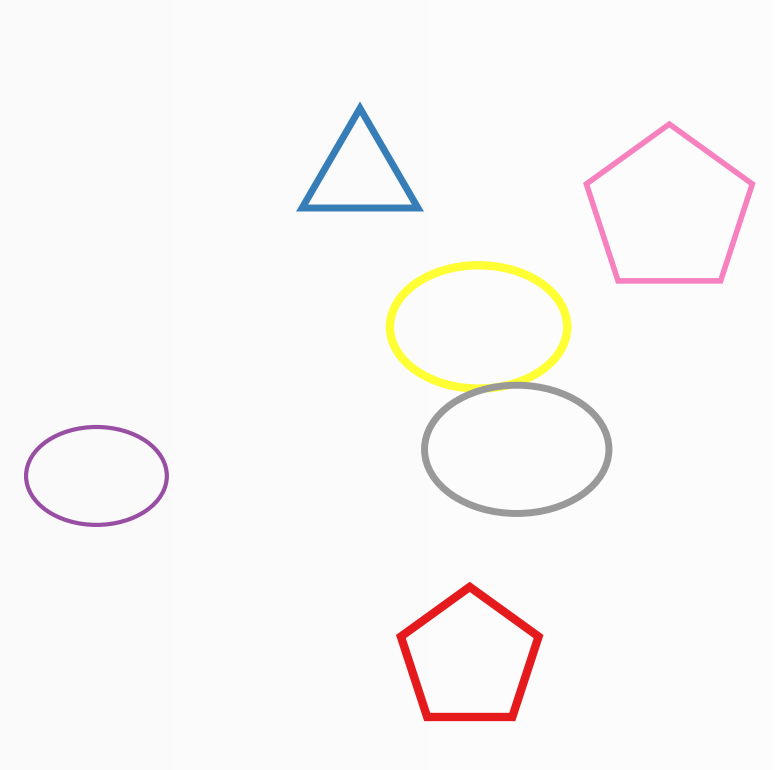[{"shape": "pentagon", "thickness": 3, "radius": 0.47, "center": [0.606, 0.144]}, {"shape": "triangle", "thickness": 2.5, "radius": 0.43, "center": [0.465, 0.773]}, {"shape": "oval", "thickness": 1.5, "radius": 0.45, "center": [0.124, 0.382]}, {"shape": "oval", "thickness": 3, "radius": 0.57, "center": [0.618, 0.575]}, {"shape": "pentagon", "thickness": 2, "radius": 0.56, "center": [0.864, 0.726]}, {"shape": "oval", "thickness": 2.5, "radius": 0.59, "center": [0.667, 0.416]}]